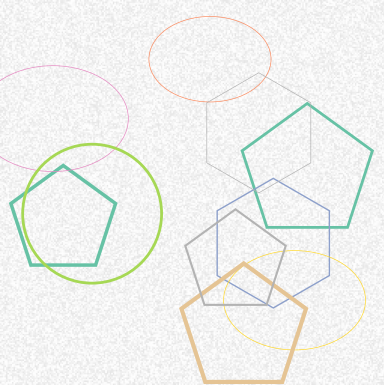[{"shape": "pentagon", "thickness": 2.5, "radius": 0.71, "center": [0.164, 0.427]}, {"shape": "pentagon", "thickness": 2, "radius": 0.89, "center": [0.798, 0.553]}, {"shape": "oval", "thickness": 0.5, "radius": 0.79, "center": [0.545, 0.846]}, {"shape": "hexagon", "thickness": 1, "radius": 0.84, "center": [0.71, 0.368]}, {"shape": "oval", "thickness": 0.5, "radius": 0.98, "center": [0.137, 0.692]}, {"shape": "circle", "thickness": 2, "radius": 0.9, "center": [0.239, 0.445]}, {"shape": "oval", "thickness": 0.5, "radius": 0.92, "center": [0.765, 0.22]}, {"shape": "pentagon", "thickness": 3, "radius": 0.85, "center": [0.633, 0.146]}, {"shape": "hexagon", "thickness": 0.5, "radius": 0.78, "center": [0.672, 0.655]}, {"shape": "pentagon", "thickness": 1.5, "radius": 0.69, "center": [0.612, 0.319]}]